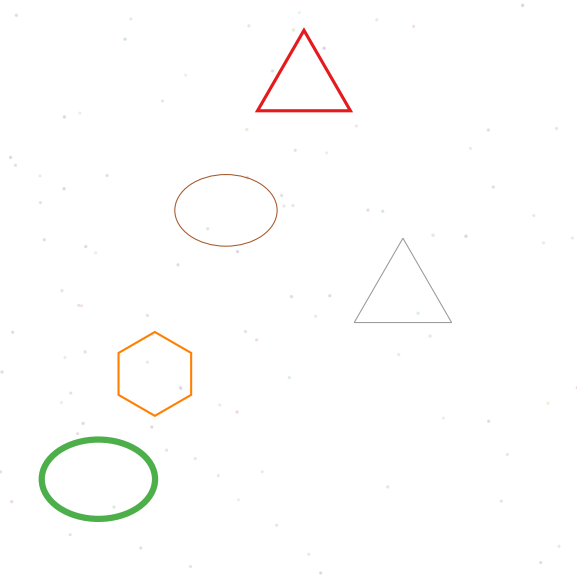[{"shape": "triangle", "thickness": 1.5, "radius": 0.46, "center": [0.526, 0.854]}, {"shape": "oval", "thickness": 3, "radius": 0.49, "center": [0.17, 0.169]}, {"shape": "hexagon", "thickness": 1, "radius": 0.36, "center": [0.268, 0.352]}, {"shape": "oval", "thickness": 0.5, "radius": 0.44, "center": [0.391, 0.635]}, {"shape": "triangle", "thickness": 0.5, "radius": 0.49, "center": [0.698, 0.489]}]